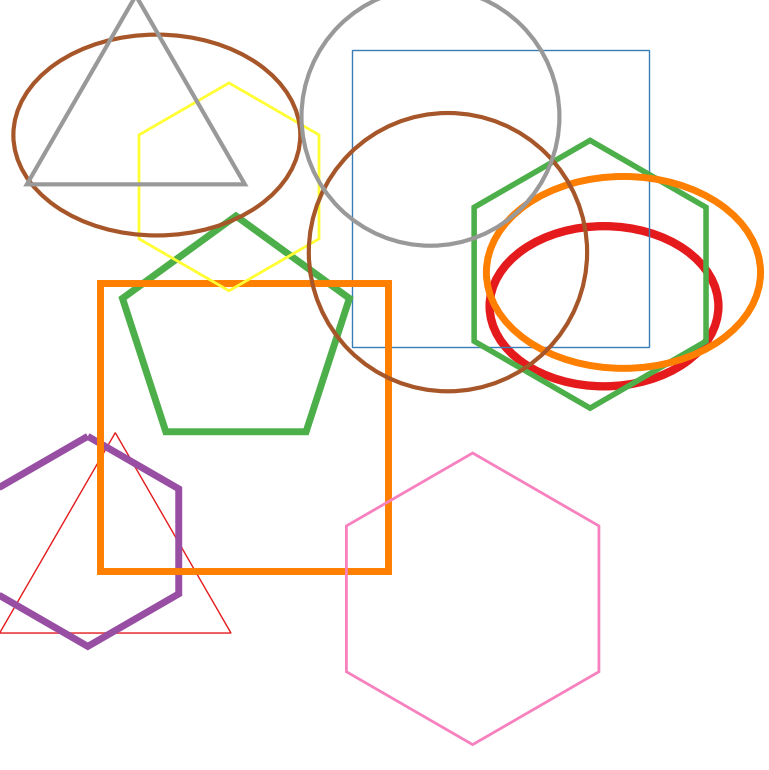[{"shape": "oval", "thickness": 3, "radius": 0.74, "center": [0.784, 0.602]}, {"shape": "triangle", "thickness": 0.5, "radius": 0.87, "center": [0.15, 0.265]}, {"shape": "square", "thickness": 0.5, "radius": 0.96, "center": [0.649, 0.742]}, {"shape": "hexagon", "thickness": 2, "radius": 0.87, "center": [0.766, 0.644]}, {"shape": "pentagon", "thickness": 2.5, "radius": 0.77, "center": [0.306, 0.565]}, {"shape": "hexagon", "thickness": 2.5, "radius": 0.68, "center": [0.114, 0.297]}, {"shape": "oval", "thickness": 2.5, "radius": 0.89, "center": [0.81, 0.646]}, {"shape": "square", "thickness": 2.5, "radius": 0.94, "center": [0.317, 0.445]}, {"shape": "hexagon", "thickness": 1, "radius": 0.67, "center": [0.297, 0.757]}, {"shape": "oval", "thickness": 1.5, "radius": 0.93, "center": [0.204, 0.825]}, {"shape": "circle", "thickness": 1.5, "radius": 0.9, "center": [0.582, 0.673]}, {"shape": "hexagon", "thickness": 1, "radius": 0.95, "center": [0.614, 0.222]}, {"shape": "triangle", "thickness": 1.5, "radius": 0.82, "center": [0.176, 0.842]}, {"shape": "circle", "thickness": 1.5, "radius": 0.84, "center": [0.559, 0.848]}]